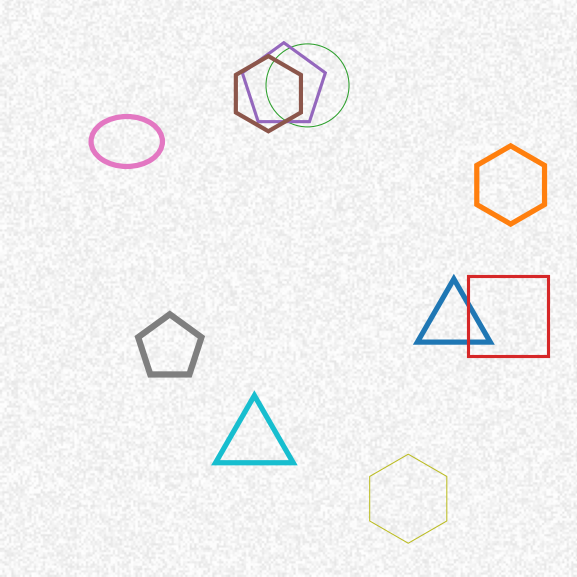[{"shape": "triangle", "thickness": 2.5, "radius": 0.36, "center": [0.786, 0.443]}, {"shape": "hexagon", "thickness": 2.5, "radius": 0.34, "center": [0.884, 0.679]}, {"shape": "circle", "thickness": 0.5, "radius": 0.36, "center": [0.532, 0.851]}, {"shape": "square", "thickness": 1.5, "radius": 0.35, "center": [0.88, 0.453]}, {"shape": "pentagon", "thickness": 1.5, "radius": 0.38, "center": [0.491, 0.85]}, {"shape": "hexagon", "thickness": 2, "radius": 0.33, "center": [0.465, 0.837]}, {"shape": "oval", "thickness": 2.5, "radius": 0.31, "center": [0.22, 0.754]}, {"shape": "pentagon", "thickness": 3, "radius": 0.29, "center": [0.294, 0.397]}, {"shape": "hexagon", "thickness": 0.5, "radius": 0.39, "center": [0.707, 0.136]}, {"shape": "triangle", "thickness": 2.5, "radius": 0.39, "center": [0.44, 0.237]}]